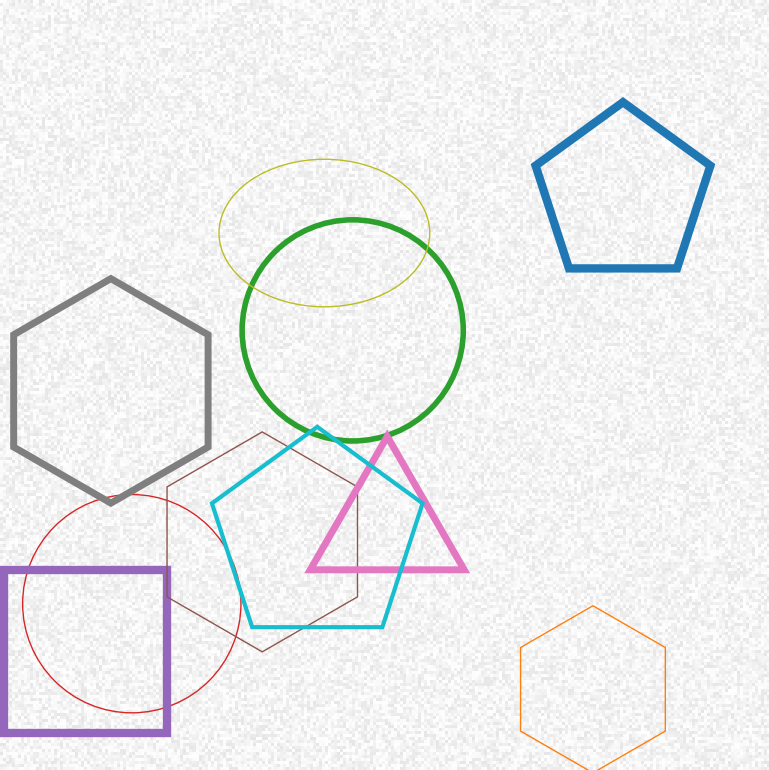[{"shape": "pentagon", "thickness": 3, "radius": 0.6, "center": [0.809, 0.748]}, {"shape": "hexagon", "thickness": 0.5, "radius": 0.54, "center": [0.77, 0.105]}, {"shape": "circle", "thickness": 2, "radius": 0.72, "center": [0.458, 0.571]}, {"shape": "circle", "thickness": 0.5, "radius": 0.71, "center": [0.171, 0.216]}, {"shape": "square", "thickness": 3, "radius": 0.53, "center": [0.111, 0.154]}, {"shape": "hexagon", "thickness": 0.5, "radius": 0.71, "center": [0.341, 0.296]}, {"shape": "triangle", "thickness": 2.5, "radius": 0.58, "center": [0.503, 0.318]}, {"shape": "hexagon", "thickness": 2.5, "radius": 0.73, "center": [0.144, 0.492]}, {"shape": "oval", "thickness": 0.5, "radius": 0.68, "center": [0.421, 0.697]}, {"shape": "pentagon", "thickness": 1.5, "radius": 0.72, "center": [0.412, 0.302]}]